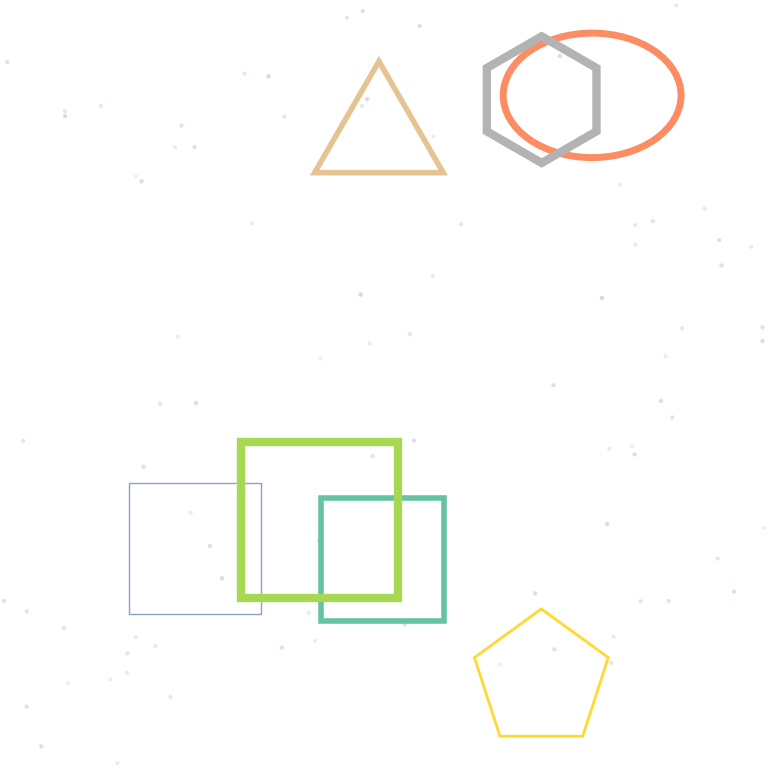[{"shape": "square", "thickness": 2, "radius": 0.4, "center": [0.497, 0.273]}, {"shape": "oval", "thickness": 2.5, "radius": 0.58, "center": [0.769, 0.876]}, {"shape": "square", "thickness": 0.5, "radius": 0.43, "center": [0.253, 0.287]}, {"shape": "square", "thickness": 3, "radius": 0.51, "center": [0.415, 0.324]}, {"shape": "pentagon", "thickness": 1, "radius": 0.46, "center": [0.703, 0.118]}, {"shape": "triangle", "thickness": 2, "radius": 0.48, "center": [0.492, 0.824]}, {"shape": "hexagon", "thickness": 3, "radius": 0.41, "center": [0.703, 0.871]}]